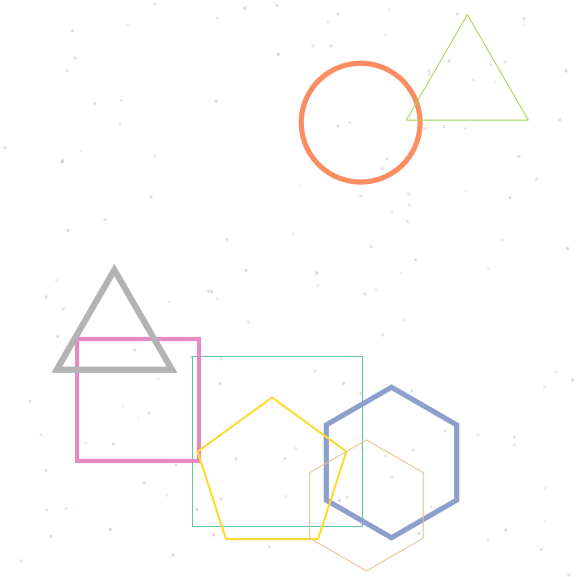[{"shape": "square", "thickness": 0.5, "radius": 0.73, "center": [0.48, 0.235]}, {"shape": "circle", "thickness": 2.5, "radius": 0.51, "center": [0.625, 0.787]}, {"shape": "hexagon", "thickness": 2.5, "radius": 0.65, "center": [0.678, 0.198]}, {"shape": "square", "thickness": 2, "radius": 0.53, "center": [0.239, 0.306]}, {"shape": "triangle", "thickness": 0.5, "radius": 0.61, "center": [0.809, 0.852]}, {"shape": "pentagon", "thickness": 1, "radius": 0.68, "center": [0.471, 0.175]}, {"shape": "hexagon", "thickness": 0.5, "radius": 0.57, "center": [0.635, 0.124]}, {"shape": "triangle", "thickness": 3, "radius": 0.58, "center": [0.198, 0.417]}]